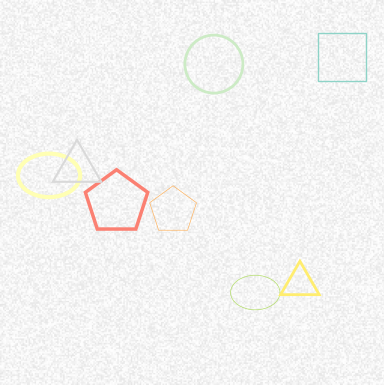[{"shape": "square", "thickness": 1, "radius": 0.31, "center": [0.888, 0.851]}, {"shape": "oval", "thickness": 3, "radius": 0.4, "center": [0.127, 0.544]}, {"shape": "pentagon", "thickness": 2.5, "radius": 0.43, "center": [0.303, 0.474]}, {"shape": "pentagon", "thickness": 0.5, "radius": 0.32, "center": [0.45, 0.454]}, {"shape": "oval", "thickness": 0.5, "radius": 0.32, "center": [0.663, 0.24]}, {"shape": "triangle", "thickness": 1.5, "radius": 0.36, "center": [0.2, 0.564]}, {"shape": "circle", "thickness": 2, "radius": 0.38, "center": [0.556, 0.833]}, {"shape": "triangle", "thickness": 2, "radius": 0.29, "center": [0.779, 0.264]}]